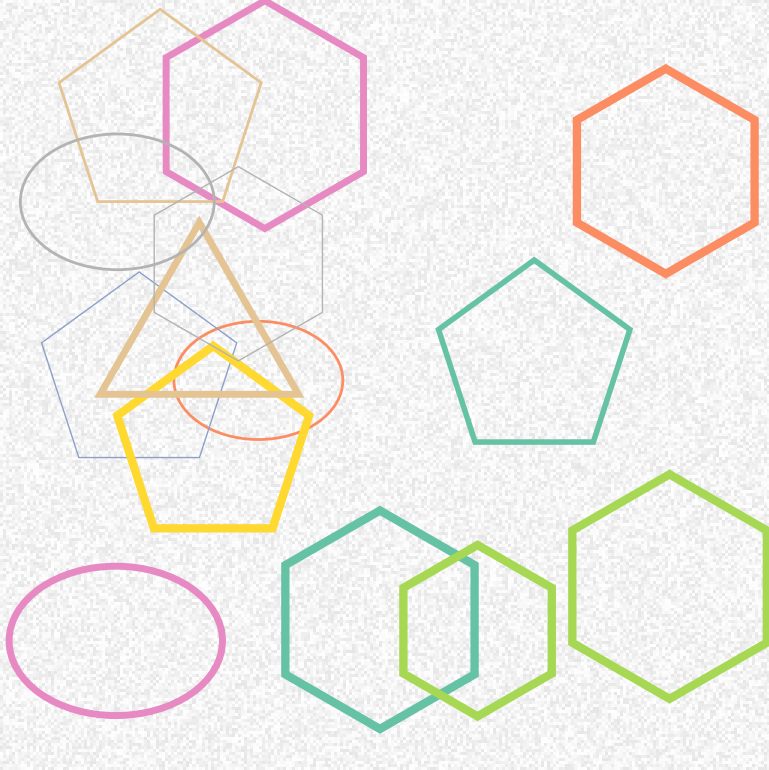[{"shape": "hexagon", "thickness": 3, "radius": 0.71, "center": [0.493, 0.195]}, {"shape": "pentagon", "thickness": 2, "radius": 0.65, "center": [0.694, 0.532]}, {"shape": "oval", "thickness": 1, "radius": 0.55, "center": [0.336, 0.506]}, {"shape": "hexagon", "thickness": 3, "radius": 0.67, "center": [0.865, 0.778]}, {"shape": "pentagon", "thickness": 0.5, "radius": 0.67, "center": [0.181, 0.514]}, {"shape": "hexagon", "thickness": 2.5, "radius": 0.74, "center": [0.344, 0.851]}, {"shape": "oval", "thickness": 2.5, "radius": 0.69, "center": [0.15, 0.168]}, {"shape": "hexagon", "thickness": 3, "radius": 0.73, "center": [0.87, 0.238]}, {"shape": "hexagon", "thickness": 3, "radius": 0.56, "center": [0.62, 0.181]}, {"shape": "pentagon", "thickness": 3, "radius": 0.65, "center": [0.277, 0.42]}, {"shape": "pentagon", "thickness": 1, "radius": 0.69, "center": [0.208, 0.85]}, {"shape": "triangle", "thickness": 2.5, "radius": 0.74, "center": [0.259, 0.562]}, {"shape": "oval", "thickness": 1, "radius": 0.63, "center": [0.152, 0.738]}, {"shape": "hexagon", "thickness": 0.5, "radius": 0.63, "center": [0.31, 0.657]}]